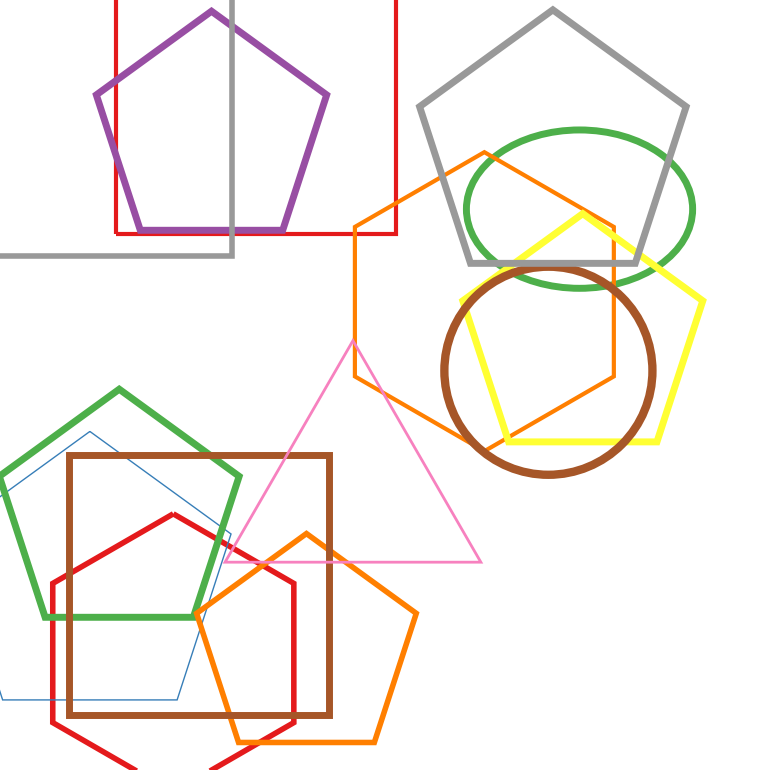[{"shape": "hexagon", "thickness": 2, "radius": 0.9, "center": [0.225, 0.152]}, {"shape": "square", "thickness": 1.5, "radius": 0.91, "center": [0.332, 0.878]}, {"shape": "pentagon", "thickness": 0.5, "radius": 0.96, "center": [0.117, 0.247]}, {"shape": "oval", "thickness": 2.5, "radius": 0.73, "center": [0.753, 0.728]}, {"shape": "pentagon", "thickness": 2.5, "radius": 0.82, "center": [0.155, 0.331]}, {"shape": "pentagon", "thickness": 2.5, "radius": 0.79, "center": [0.275, 0.828]}, {"shape": "pentagon", "thickness": 2, "radius": 0.75, "center": [0.398, 0.157]}, {"shape": "hexagon", "thickness": 1.5, "radius": 0.97, "center": [0.629, 0.608]}, {"shape": "pentagon", "thickness": 2.5, "radius": 0.82, "center": [0.757, 0.559]}, {"shape": "circle", "thickness": 3, "radius": 0.68, "center": [0.712, 0.519]}, {"shape": "square", "thickness": 2.5, "radius": 0.84, "center": [0.259, 0.24]}, {"shape": "triangle", "thickness": 1, "radius": 0.96, "center": [0.458, 0.366]}, {"shape": "pentagon", "thickness": 2.5, "radius": 0.91, "center": [0.718, 0.805]}, {"shape": "square", "thickness": 2, "radius": 0.93, "center": [0.114, 0.855]}]